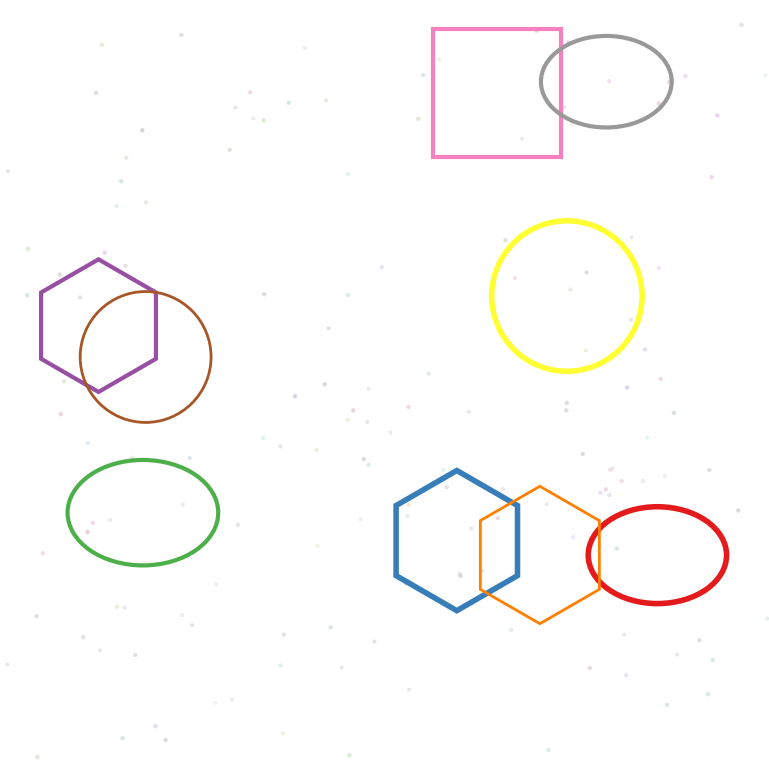[{"shape": "oval", "thickness": 2, "radius": 0.45, "center": [0.854, 0.279]}, {"shape": "hexagon", "thickness": 2, "radius": 0.46, "center": [0.593, 0.298]}, {"shape": "oval", "thickness": 1.5, "radius": 0.49, "center": [0.186, 0.334]}, {"shape": "hexagon", "thickness": 1.5, "radius": 0.43, "center": [0.128, 0.577]}, {"shape": "hexagon", "thickness": 1, "radius": 0.45, "center": [0.701, 0.279]}, {"shape": "circle", "thickness": 2, "radius": 0.49, "center": [0.736, 0.616]}, {"shape": "circle", "thickness": 1, "radius": 0.42, "center": [0.189, 0.536]}, {"shape": "square", "thickness": 1.5, "radius": 0.42, "center": [0.646, 0.879]}, {"shape": "oval", "thickness": 1.5, "radius": 0.42, "center": [0.787, 0.894]}]